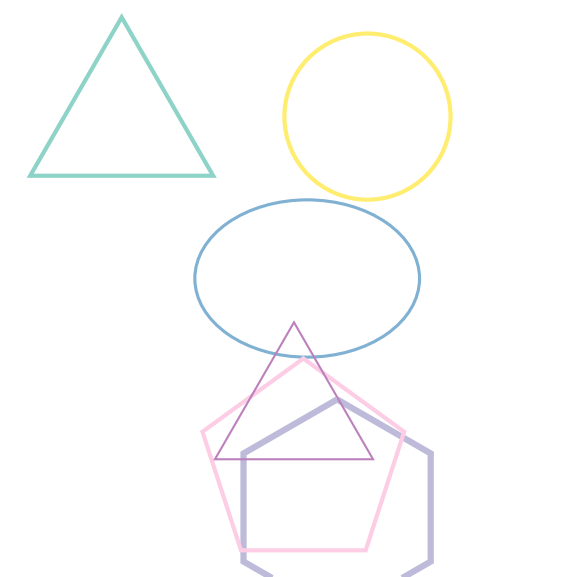[{"shape": "triangle", "thickness": 2, "radius": 0.91, "center": [0.211, 0.786]}, {"shape": "hexagon", "thickness": 3, "radius": 0.94, "center": [0.584, 0.12]}, {"shape": "oval", "thickness": 1.5, "radius": 0.97, "center": [0.532, 0.517]}, {"shape": "pentagon", "thickness": 2, "radius": 0.92, "center": [0.525, 0.195]}, {"shape": "triangle", "thickness": 1, "radius": 0.79, "center": [0.509, 0.283]}, {"shape": "circle", "thickness": 2, "radius": 0.72, "center": [0.636, 0.797]}]